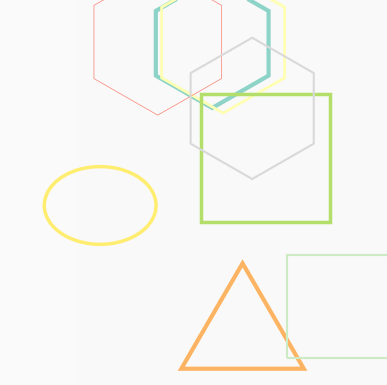[{"shape": "hexagon", "thickness": 3, "radius": 0.84, "center": [0.548, 0.888]}, {"shape": "hexagon", "thickness": 2, "radius": 0.92, "center": [0.576, 0.89]}, {"shape": "hexagon", "thickness": 0.5, "radius": 0.95, "center": [0.407, 0.891]}, {"shape": "triangle", "thickness": 3, "radius": 0.91, "center": [0.626, 0.134]}, {"shape": "square", "thickness": 2.5, "radius": 0.83, "center": [0.685, 0.59]}, {"shape": "hexagon", "thickness": 1.5, "radius": 0.92, "center": [0.651, 0.719]}, {"shape": "square", "thickness": 1.5, "radius": 0.67, "center": [0.875, 0.203]}, {"shape": "oval", "thickness": 2.5, "radius": 0.72, "center": [0.259, 0.466]}]